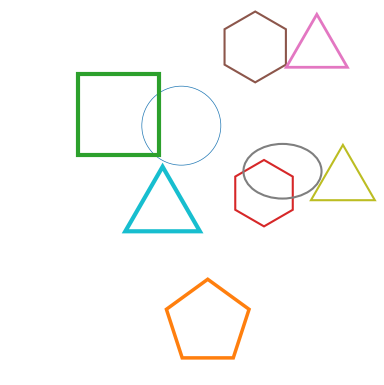[{"shape": "circle", "thickness": 0.5, "radius": 0.51, "center": [0.471, 0.674]}, {"shape": "pentagon", "thickness": 2.5, "radius": 0.56, "center": [0.54, 0.162]}, {"shape": "square", "thickness": 3, "radius": 0.53, "center": [0.308, 0.704]}, {"shape": "hexagon", "thickness": 1.5, "radius": 0.43, "center": [0.686, 0.498]}, {"shape": "hexagon", "thickness": 1.5, "radius": 0.46, "center": [0.663, 0.878]}, {"shape": "triangle", "thickness": 2, "radius": 0.46, "center": [0.823, 0.871]}, {"shape": "oval", "thickness": 1.5, "radius": 0.51, "center": [0.734, 0.555]}, {"shape": "triangle", "thickness": 1.5, "radius": 0.48, "center": [0.891, 0.528]}, {"shape": "triangle", "thickness": 3, "radius": 0.56, "center": [0.422, 0.455]}]